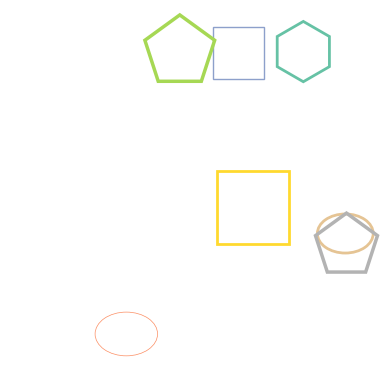[{"shape": "hexagon", "thickness": 2, "radius": 0.39, "center": [0.788, 0.866]}, {"shape": "oval", "thickness": 0.5, "radius": 0.41, "center": [0.328, 0.133]}, {"shape": "square", "thickness": 1, "radius": 0.33, "center": [0.619, 0.863]}, {"shape": "pentagon", "thickness": 2.5, "radius": 0.48, "center": [0.467, 0.866]}, {"shape": "square", "thickness": 2, "radius": 0.47, "center": [0.657, 0.46]}, {"shape": "oval", "thickness": 2, "radius": 0.36, "center": [0.897, 0.393]}, {"shape": "pentagon", "thickness": 2.5, "radius": 0.42, "center": [0.9, 0.362]}]